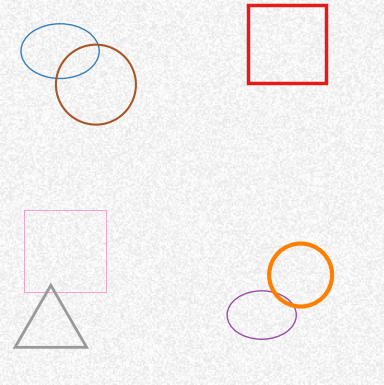[{"shape": "square", "thickness": 2.5, "radius": 0.5, "center": [0.746, 0.886]}, {"shape": "oval", "thickness": 1, "radius": 0.51, "center": [0.156, 0.867]}, {"shape": "oval", "thickness": 1, "radius": 0.45, "center": [0.68, 0.182]}, {"shape": "circle", "thickness": 3, "radius": 0.41, "center": [0.781, 0.286]}, {"shape": "circle", "thickness": 1.5, "radius": 0.52, "center": [0.249, 0.78]}, {"shape": "square", "thickness": 0.5, "radius": 0.53, "center": [0.169, 0.347]}, {"shape": "triangle", "thickness": 2, "radius": 0.54, "center": [0.132, 0.152]}]